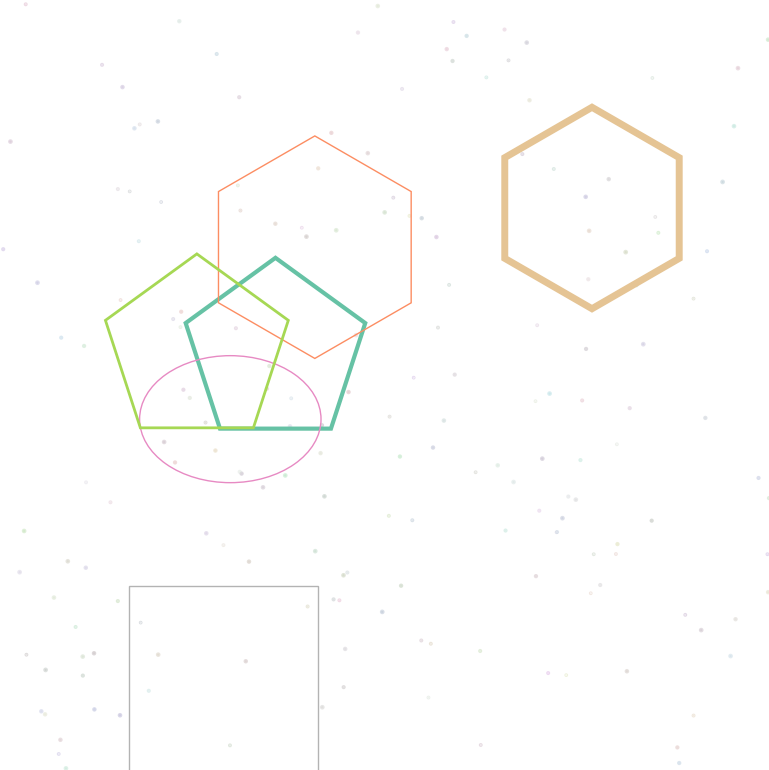[{"shape": "pentagon", "thickness": 1.5, "radius": 0.61, "center": [0.358, 0.543]}, {"shape": "hexagon", "thickness": 0.5, "radius": 0.72, "center": [0.409, 0.679]}, {"shape": "oval", "thickness": 0.5, "radius": 0.59, "center": [0.299, 0.456]}, {"shape": "pentagon", "thickness": 1, "radius": 0.62, "center": [0.256, 0.545]}, {"shape": "hexagon", "thickness": 2.5, "radius": 0.65, "center": [0.769, 0.73]}, {"shape": "square", "thickness": 0.5, "radius": 0.61, "center": [0.29, 0.117]}]